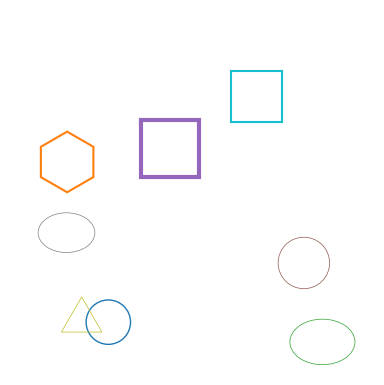[{"shape": "circle", "thickness": 1, "radius": 0.29, "center": [0.281, 0.163]}, {"shape": "hexagon", "thickness": 1.5, "radius": 0.39, "center": [0.174, 0.579]}, {"shape": "oval", "thickness": 0.5, "radius": 0.42, "center": [0.837, 0.112]}, {"shape": "square", "thickness": 3, "radius": 0.37, "center": [0.441, 0.614]}, {"shape": "circle", "thickness": 0.5, "radius": 0.33, "center": [0.789, 0.317]}, {"shape": "oval", "thickness": 0.5, "radius": 0.37, "center": [0.173, 0.396]}, {"shape": "triangle", "thickness": 0.5, "radius": 0.3, "center": [0.212, 0.168]}, {"shape": "square", "thickness": 1.5, "radius": 0.33, "center": [0.665, 0.751]}]